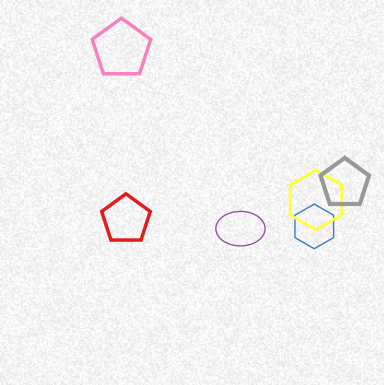[{"shape": "pentagon", "thickness": 2.5, "radius": 0.33, "center": [0.327, 0.43]}, {"shape": "hexagon", "thickness": 1, "radius": 0.29, "center": [0.816, 0.412]}, {"shape": "oval", "thickness": 1, "radius": 0.32, "center": [0.625, 0.406]}, {"shape": "hexagon", "thickness": 2, "radius": 0.39, "center": [0.821, 0.481]}, {"shape": "pentagon", "thickness": 2.5, "radius": 0.4, "center": [0.315, 0.873]}, {"shape": "pentagon", "thickness": 3, "radius": 0.33, "center": [0.896, 0.524]}]